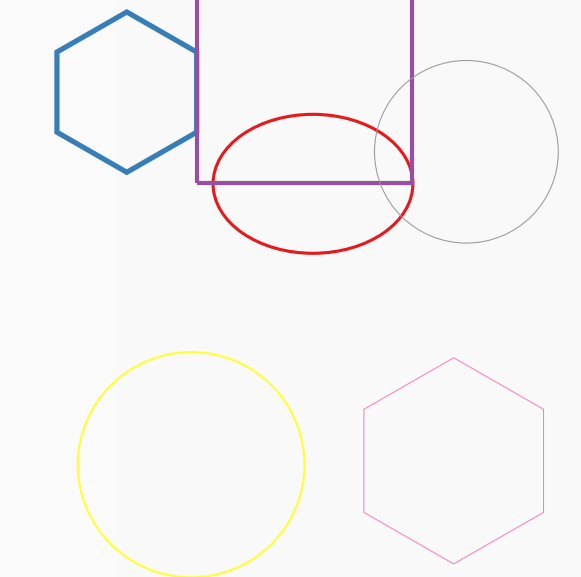[{"shape": "oval", "thickness": 1.5, "radius": 0.86, "center": [0.538, 0.681]}, {"shape": "hexagon", "thickness": 2.5, "radius": 0.69, "center": [0.218, 0.84]}, {"shape": "square", "thickness": 2, "radius": 0.93, "center": [0.524, 0.868]}, {"shape": "circle", "thickness": 1, "radius": 0.97, "center": [0.329, 0.194]}, {"shape": "hexagon", "thickness": 0.5, "radius": 0.89, "center": [0.781, 0.201]}, {"shape": "circle", "thickness": 0.5, "radius": 0.79, "center": [0.802, 0.736]}]